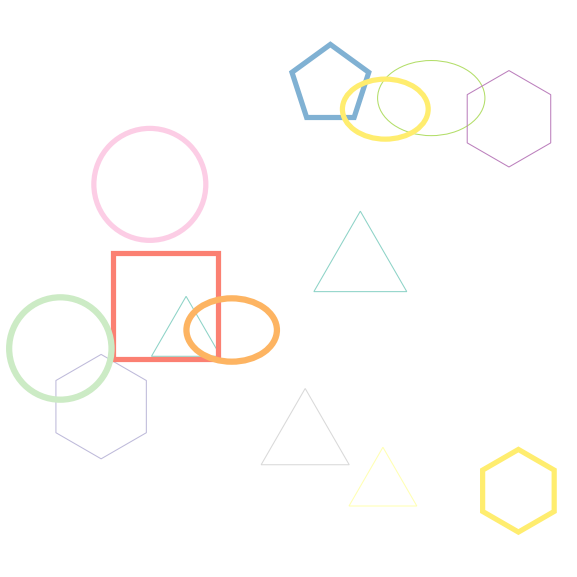[{"shape": "triangle", "thickness": 0.5, "radius": 0.35, "center": [0.322, 0.417]}, {"shape": "triangle", "thickness": 0.5, "radius": 0.46, "center": [0.624, 0.541]}, {"shape": "triangle", "thickness": 0.5, "radius": 0.34, "center": [0.663, 0.157]}, {"shape": "hexagon", "thickness": 0.5, "radius": 0.45, "center": [0.175, 0.295]}, {"shape": "square", "thickness": 2.5, "radius": 0.46, "center": [0.287, 0.469]}, {"shape": "pentagon", "thickness": 2.5, "radius": 0.35, "center": [0.572, 0.852]}, {"shape": "oval", "thickness": 3, "radius": 0.39, "center": [0.401, 0.428]}, {"shape": "oval", "thickness": 0.5, "radius": 0.46, "center": [0.747, 0.829]}, {"shape": "circle", "thickness": 2.5, "radius": 0.48, "center": [0.259, 0.68]}, {"shape": "triangle", "thickness": 0.5, "radius": 0.44, "center": [0.528, 0.238]}, {"shape": "hexagon", "thickness": 0.5, "radius": 0.42, "center": [0.881, 0.793]}, {"shape": "circle", "thickness": 3, "radius": 0.44, "center": [0.104, 0.396]}, {"shape": "hexagon", "thickness": 2.5, "radius": 0.36, "center": [0.898, 0.149]}, {"shape": "oval", "thickness": 2.5, "radius": 0.37, "center": [0.667, 0.81]}]